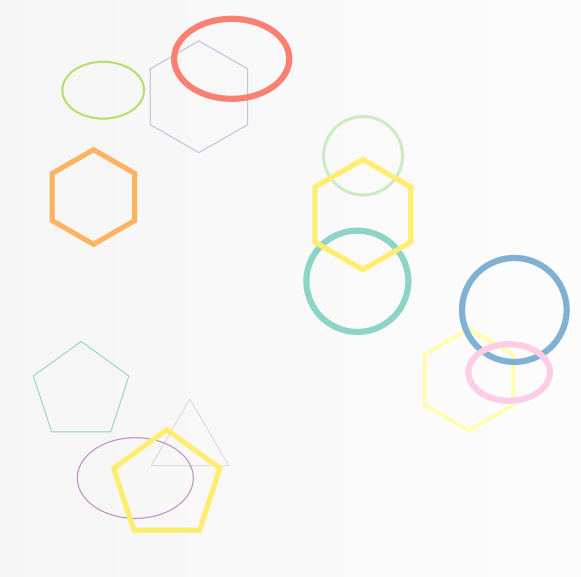[{"shape": "circle", "thickness": 3, "radius": 0.44, "center": [0.615, 0.512]}, {"shape": "pentagon", "thickness": 0.5, "radius": 0.43, "center": [0.14, 0.321]}, {"shape": "hexagon", "thickness": 2, "radius": 0.44, "center": [0.807, 0.341]}, {"shape": "hexagon", "thickness": 0.5, "radius": 0.48, "center": [0.342, 0.832]}, {"shape": "oval", "thickness": 3, "radius": 0.49, "center": [0.399, 0.897]}, {"shape": "circle", "thickness": 3, "radius": 0.45, "center": [0.885, 0.462]}, {"shape": "hexagon", "thickness": 2.5, "radius": 0.41, "center": [0.161, 0.658]}, {"shape": "oval", "thickness": 1, "radius": 0.35, "center": [0.178, 0.843]}, {"shape": "oval", "thickness": 3, "radius": 0.35, "center": [0.876, 0.354]}, {"shape": "triangle", "thickness": 0.5, "radius": 0.38, "center": [0.327, 0.231]}, {"shape": "oval", "thickness": 0.5, "radius": 0.5, "center": [0.233, 0.171]}, {"shape": "circle", "thickness": 1.5, "radius": 0.34, "center": [0.625, 0.729]}, {"shape": "pentagon", "thickness": 2.5, "radius": 0.48, "center": [0.287, 0.159]}, {"shape": "hexagon", "thickness": 2.5, "radius": 0.48, "center": [0.624, 0.628]}]